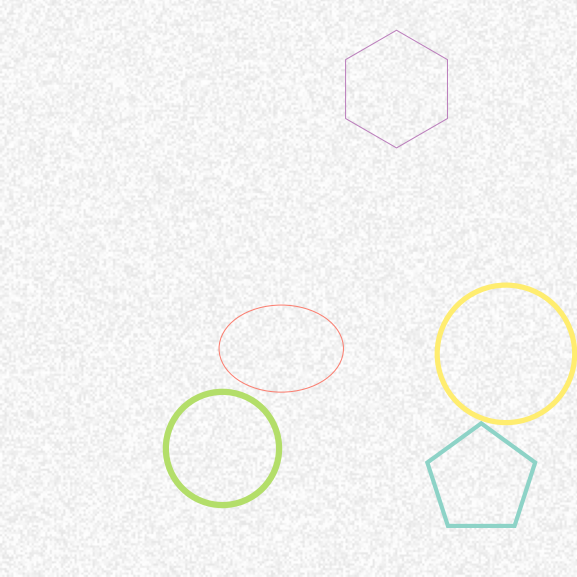[{"shape": "pentagon", "thickness": 2, "radius": 0.49, "center": [0.833, 0.168]}, {"shape": "oval", "thickness": 0.5, "radius": 0.54, "center": [0.487, 0.396]}, {"shape": "circle", "thickness": 3, "radius": 0.49, "center": [0.385, 0.223]}, {"shape": "hexagon", "thickness": 0.5, "radius": 0.51, "center": [0.687, 0.845]}, {"shape": "circle", "thickness": 2.5, "radius": 0.6, "center": [0.876, 0.386]}]